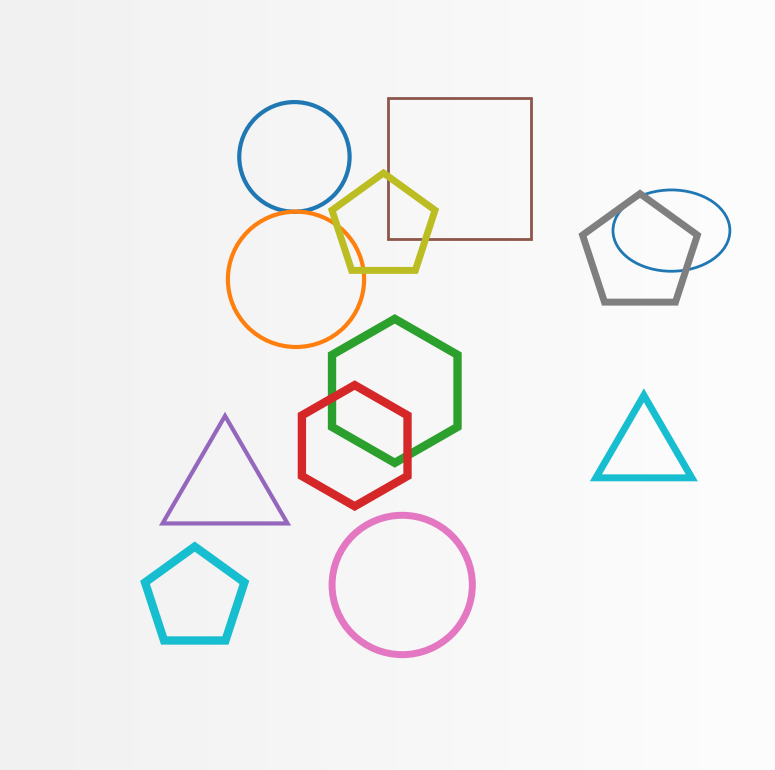[{"shape": "circle", "thickness": 1.5, "radius": 0.36, "center": [0.38, 0.796]}, {"shape": "oval", "thickness": 1, "radius": 0.38, "center": [0.866, 0.701]}, {"shape": "circle", "thickness": 1.5, "radius": 0.44, "center": [0.382, 0.637]}, {"shape": "hexagon", "thickness": 3, "radius": 0.47, "center": [0.509, 0.492]}, {"shape": "hexagon", "thickness": 3, "radius": 0.39, "center": [0.458, 0.421]}, {"shape": "triangle", "thickness": 1.5, "radius": 0.47, "center": [0.29, 0.367]}, {"shape": "square", "thickness": 1, "radius": 0.46, "center": [0.593, 0.781]}, {"shape": "circle", "thickness": 2.5, "radius": 0.45, "center": [0.519, 0.24]}, {"shape": "pentagon", "thickness": 2.5, "radius": 0.39, "center": [0.826, 0.671]}, {"shape": "pentagon", "thickness": 2.5, "radius": 0.35, "center": [0.495, 0.705]}, {"shape": "triangle", "thickness": 2.5, "radius": 0.36, "center": [0.831, 0.415]}, {"shape": "pentagon", "thickness": 3, "radius": 0.34, "center": [0.251, 0.223]}]